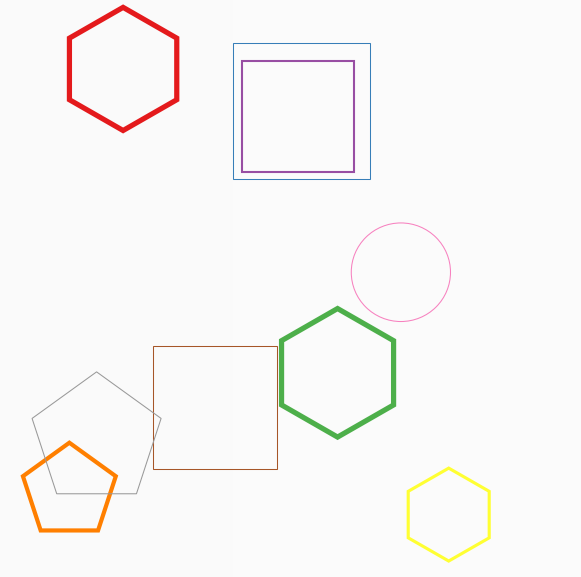[{"shape": "hexagon", "thickness": 2.5, "radius": 0.53, "center": [0.212, 0.88]}, {"shape": "square", "thickness": 0.5, "radius": 0.59, "center": [0.519, 0.807]}, {"shape": "hexagon", "thickness": 2.5, "radius": 0.56, "center": [0.581, 0.354]}, {"shape": "square", "thickness": 1, "radius": 0.48, "center": [0.513, 0.797]}, {"shape": "pentagon", "thickness": 2, "radius": 0.42, "center": [0.119, 0.149]}, {"shape": "hexagon", "thickness": 1.5, "radius": 0.4, "center": [0.772, 0.108]}, {"shape": "square", "thickness": 0.5, "radius": 0.53, "center": [0.37, 0.294]}, {"shape": "circle", "thickness": 0.5, "radius": 0.43, "center": [0.69, 0.528]}, {"shape": "pentagon", "thickness": 0.5, "radius": 0.58, "center": [0.166, 0.239]}]